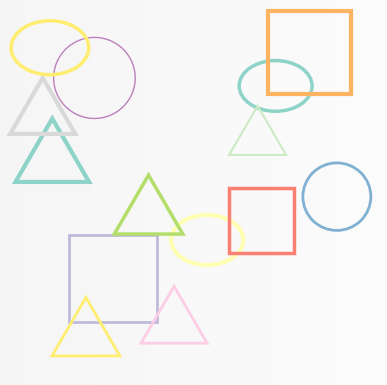[{"shape": "triangle", "thickness": 3, "radius": 0.55, "center": [0.135, 0.582]}, {"shape": "oval", "thickness": 2.5, "radius": 0.47, "center": [0.711, 0.777]}, {"shape": "oval", "thickness": 3, "radius": 0.47, "center": [0.535, 0.377]}, {"shape": "square", "thickness": 2, "radius": 0.57, "center": [0.292, 0.277]}, {"shape": "square", "thickness": 2.5, "radius": 0.42, "center": [0.675, 0.428]}, {"shape": "circle", "thickness": 2, "radius": 0.44, "center": [0.869, 0.489]}, {"shape": "square", "thickness": 3, "radius": 0.54, "center": [0.799, 0.864]}, {"shape": "triangle", "thickness": 2.5, "radius": 0.51, "center": [0.383, 0.443]}, {"shape": "triangle", "thickness": 2, "radius": 0.49, "center": [0.449, 0.158]}, {"shape": "triangle", "thickness": 3, "radius": 0.49, "center": [0.11, 0.701]}, {"shape": "circle", "thickness": 1, "radius": 0.53, "center": [0.244, 0.798]}, {"shape": "triangle", "thickness": 1.5, "radius": 0.42, "center": [0.665, 0.64]}, {"shape": "oval", "thickness": 2.5, "radius": 0.5, "center": [0.129, 0.876]}, {"shape": "triangle", "thickness": 2, "radius": 0.51, "center": [0.222, 0.126]}]